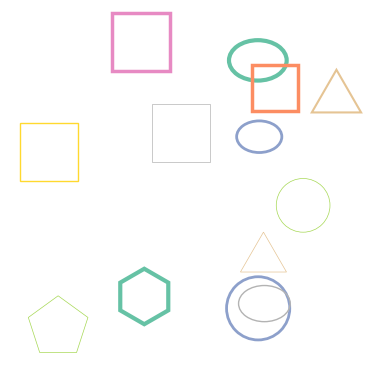[{"shape": "oval", "thickness": 3, "radius": 0.37, "center": [0.67, 0.843]}, {"shape": "hexagon", "thickness": 3, "radius": 0.36, "center": [0.375, 0.23]}, {"shape": "square", "thickness": 2.5, "radius": 0.3, "center": [0.715, 0.771]}, {"shape": "oval", "thickness": 2, "radius": 0.29, "center": [0.673, 0.645]}, {"shape": "circle", "thickness": 2, "radius": 0.41, "center": [0.671, 0.199]}, {"shape": "square", "thickness": 2.5, "radius": 0.37, "center": [0.366, 0.89]}, {"shape": "pentagon", "thickness": 0.5, "radius": 0.41, "center": [0.151, 0.15]}, {"shape": "circle", "thickness": 0.5, "radius": 0.35, "center": [0.787, 0.467]}, {"shape": "square", "thickness": 1, "radius": 0.38, "center": [0.127, 0.604]}, {"shape": "triangle", "thickness": 0.5, "radius": 0.35, "center": [0.684, 0.328]}, {"shape": "triangle", "thickness": 1.5, "radius": 0.37, "center": [0.874, 0.745]}, {"shape": "oval", "thickness": 1, "radius": 0.34, "center": [0.687, 0.211]}, {"shape": "square", "thickness": 0.5, "radius": 0.38, "center": [0.471, 0.654]}]